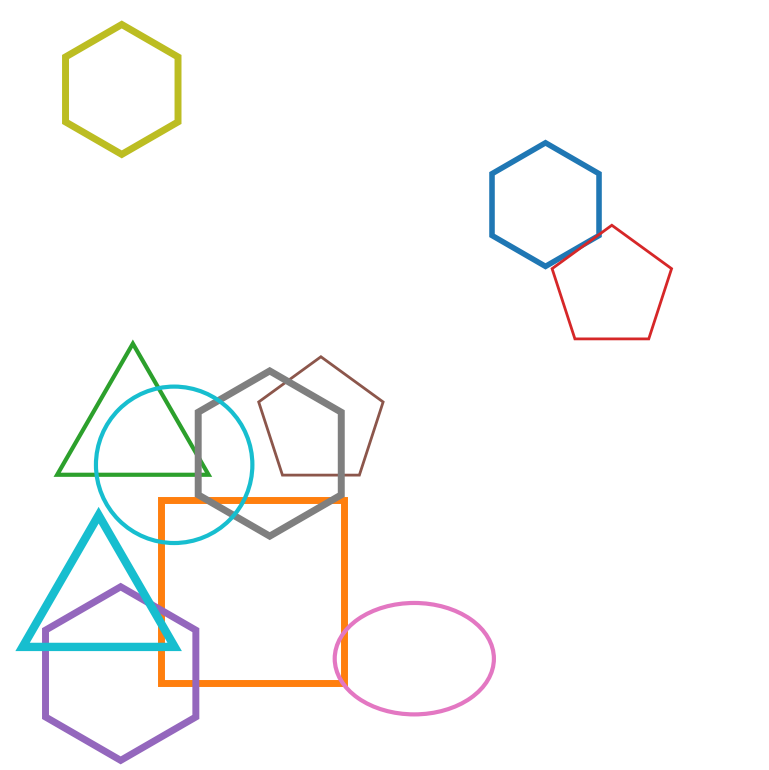[{"shape": "hexagon", "thickness": 2, "radius": 0.4, "center": [0.708, 0.734]}, {"shape": "square", "thickness": 2.5, "radius": 0.59, "center": [0.328, 0.232]}, {"shape": "triangle", "thickness": 1.5, "radius": 0.57, "center": [0.173, 0.44]}, {"shape": "pentagon", "thickness": 1, "radius": 0.41, "center": [0.795, 0.626]}, {"shape": "hexagon", "thickness": 2.5, "radius": 0.56, "center": [0.157, 0.125]}, {"shape": "pentagon", "thickness": 1, "radius": 0.42, "center": [0.417, 0.452]}, {"shape": "oval", "thickness": 1.5, "radius": 0.52, "center": [0.538, 0.145]}, {"shape": "hexagon", "thickness": 2.5, "radius": 0.54, "center": [0.35, 0.411]}, {"shape": "hexagon", "thickness": 2.5, "radius": 0.42, "center": [0.158, 0.884]}, {"shape": "triangle", "thickness": 3, "radius": 0.57, "center": [0.128, 0.217]}, {"shape": "circle", "thickness": 1.5, "radius": 0.51, "center": [0.226, 0.396]}]